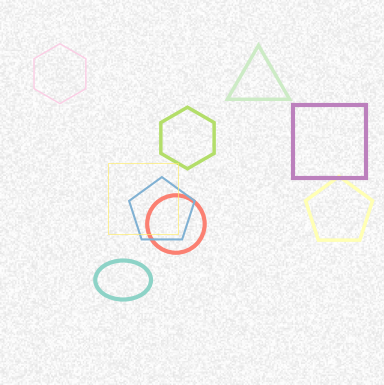[{"shape": "oval", "thickness": 3, "radius": 0.36, "center": [0.32, 0.273]}, {"shape": "pentagon", "thickness": 2.5, "radius": 0.46, "center": [0.881, 0.45]}, {"shape": "circle", "thickness": 3, "radius": 0.37, "center": [0.457, 0.418]}, {"shape": "pentagon", "thickness": 1.5, "radius": 0.45, "center": [0.42, 0.451]}, {"shape": "hexagon", "thickness": 2.5, "radius": 0.4, "center": [0.487, 0.642]}, {"shape": "hexagon", "thickness": 1, "radius": 0.39, "center": [0.156, 0.809]}, {"shape": "square", "thickness": 3, "radius": 0.47, "center": [0.855, 0.633]}, {"shape": "triangle", "thickness": 2.5, "radius": 0.47, "center": [0.671, 0.789]}, {"shape": "square", "thickness": 0.5, "radius": 0.46, "center": [0.371, 0.484]}]